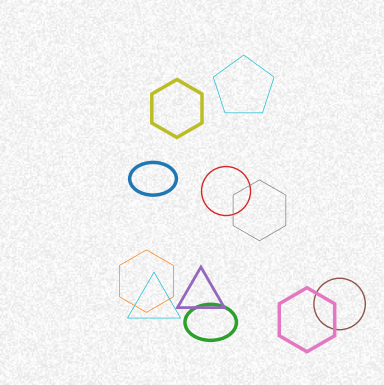[{"shape": "oval", "thickness": 2.5, "radius": 0.3, "center": [0.397, 0.536]}, {"shape": "hexagon", "thickness": 0.5, "radius": 0.41, "center": [0.38, 0.27]}, {"shape": "oval", "thickness": 2.5, "radius": 0.33, "center": [0.547, 0.163]}, {"shape": "circle", "thickness": 1, "radius": 0.32, "center": [0.587, 0.504]}, {"shape": "triangle", "thickness": 2, "radius": 0.35, "center": [0.522, 0.236]}, {"shape": "circle", "thickness": 1, "radius": 0.33, "center": [0.882, 0.21]}, {"shape": "hexagon", "thickness": 2.5, "radius": 0.42, "center": [0.797, 0.17]}, {"shape": "hexagon", "thickness": 0.5, "radius": 0.4, "center": [0.674, 0.454]}, {"shape": "hexagon", "thickness": 2.5, "radius": 0.38, "center": [0.459, 0.718]}, {"shape": "triangle", "thickness": 0.5, "radius": 0.4, "center": [0.4, 0.214]}, {"shape": "pentagon", "thickness": 0.5, "radius": 0.42, "center": [0.633, 0.774]}]